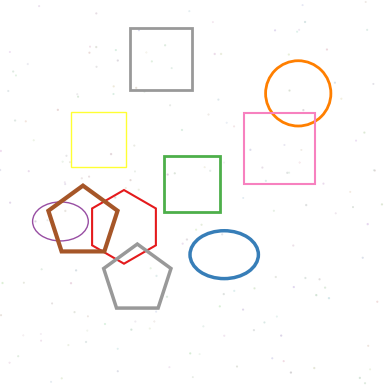[{"shape": "hexagon", "thickness": 1.5, "radius": 0.48, "center": [0.322, 0.411]}, {"shape": "oval", "thickness": 2.5, "radius": 0.44, "center": [0.582, 0.339]}, {"shape": "square", "thickness": 2, "radius": 0.36, "center": [0.499, 0.522]}, {"shape": "oval", "thickness": 1, "radius": 0.36, "center": [0.157, 0.425]}, {"shape": "circle", "thickness": 2, "radius": 0.42, "center": [0.775, 0.757]}, {"shape": "square", "thickness": 1, "radius": 0.35, "center": [0.256, 0.638]}, {"shape": "pentagon", "thickness": 3, "radius": 0.47, "center": [0.215, 0.423]}, {"shape": "square", "thickness": 1.5, "radius": 0.46, "center": [0.726, 0.614]}, {"shape": "square", "thickness": 2, "radius": 0.4, "center": [0.418, 0.847]}, {"shape": "pentagon", "thickness": 2.5, "radius": 0.46, "center": [0.357, 0.274]}]